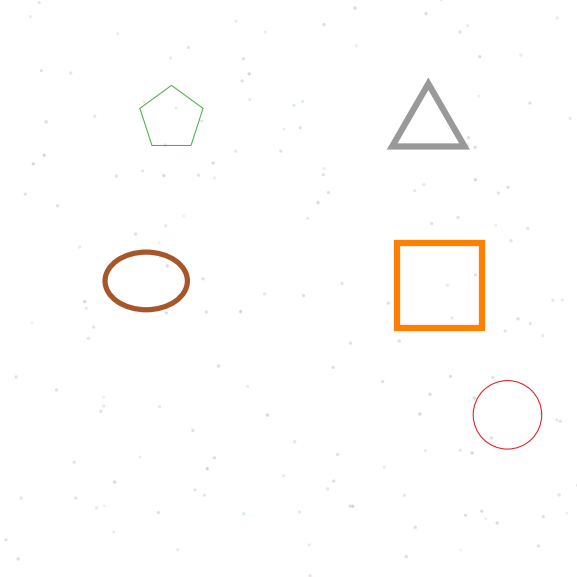[{"shape": "circle", "thickness": 0.5, "radius": 0.3, "center": [0.879, 0.281]}, {"shape": "pentagon", "thickness": 0.5, "radius": 0.29, "center": [0.297, 0.794]}, {"shape": "square", "thickness": 3, "radius": 0.37, "center": [0.761, 0.505]}, {"shape": "oval", "thickness": 2.5, "radius": 0.36, "center": [0.253, 0.513]}, {"shape": "triangle", "thickness": 3, "radius": 0.36, "center": [0.742, 0.782]}]